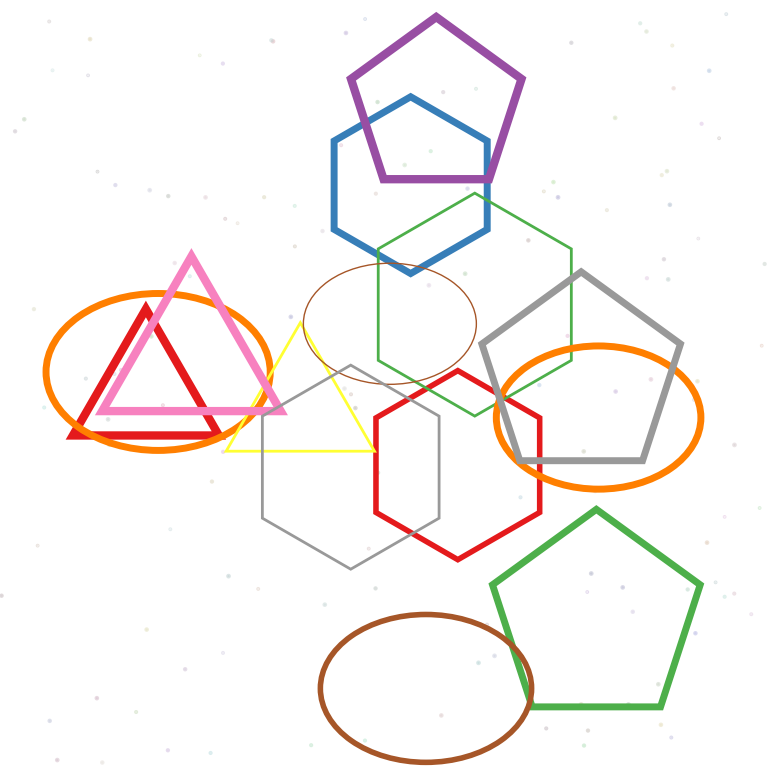[{"shape": "triangle", "thickness": 3, "radius": 0.55, "center": [0.189, 0.489]}, {"shape": "hexagon", "thickness": 2, "radius": 0.61, "center": [0.595, 0.396]}, {"shape": "hexagon", "thickness": 2.5, "radius": 0.57, "center": [0.533, 0.76]}, {"shape": "pentagon", "thickness": 2.5, "radius": 0.71, "center": [0.774, 0.197]}, {"shape": "hexagon", "thickness": 1, "radius": 0.72, "center": [0.617, 0.604]}, {"shape": "pentagon", "thickness": 3, "radius": 0.58, "center": [0.567, 0.861]}, {"shape": "oval", "thickness": 2.5, "radius": 0.73, "center": [0.205, 0.517]}, {"shape": "oval", "thickness": 2.5, "radius": 0.66, "center": [0.777, 0.458]}, {"shape": "triangle", "thickness": 1, "radius": 0.56, "center": [0.39, 0.47]}, {"shape": "oval", "thickness": 2, "radius": 0.69, "center": [0.553, 0.106]}, {"shape": "oval", "thickness": 0.5, "radius": 0.56, "center": [0.506, 0.58]}, {"shape": "triangle", "thickness": 3, "radius": 0.67, "center": [0.249, 0.533]}, {"shape": "pentagon", "thickness": 2.5, "radius": 0.68, "center": [0.755, 0.511]}, {"shape": "hexagon", "thickness": 1, "radius": 0.66, "center": [0.455, 0.393]}]